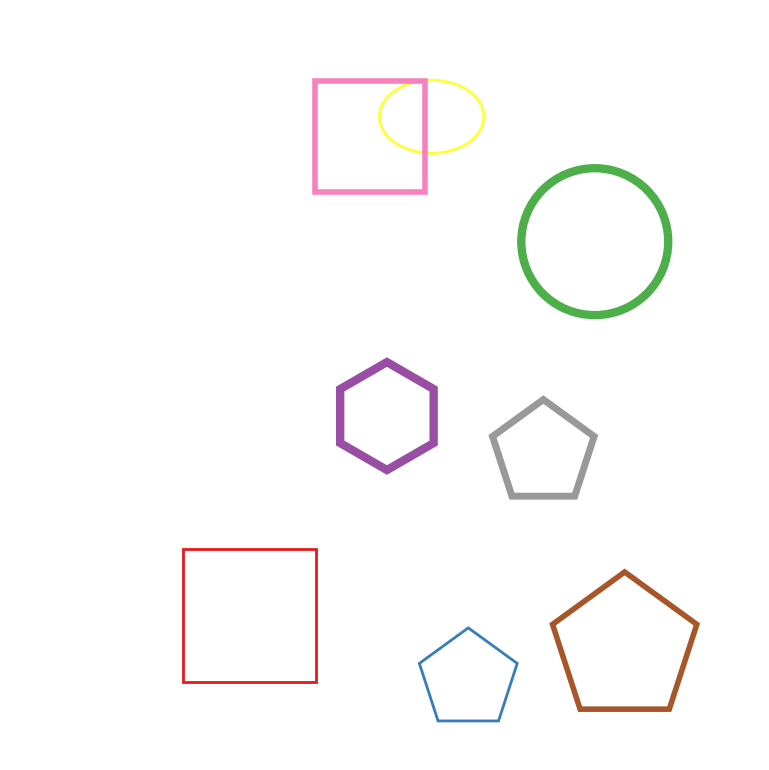[{"shape": "square", "thickness": 1, "radius": 0.43, "center": [0.324, 0.2]}, {"shape": "pentagon", "thickness": 1, "radius": 0.33, "center": [0.608, 0.118]}, {"shape": "circle", "thickness": 3, "radius": 0.48, "center": [0.772, 0.686]}, {"shape": "hexagon", "thickness": 3, "radius": 0.35, "center": [0.502, 0.46]}, {"shape": "oval", "thickness": 1, "radius": 0.34, "center": [0.561, 0.848]}, {"shape": "pentagon", "thickness": 2, "radius": 0.49, "center": [0.811, 0.159]}, {"shape": "square", "thickness": 2, "radius": 0.36, "center": [0.48, 0.823]}, {"shape": "pentagon", "thickness": 2.5, "radius": 0.35, "center": [0.706, 0.412]}]